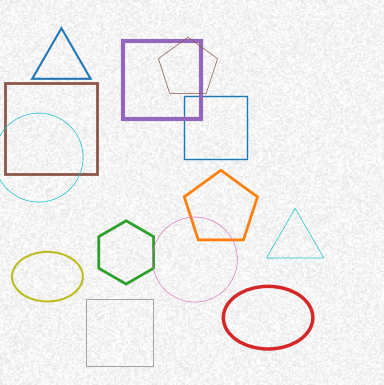[{"shape": "square", "thickness": 1, "radius": 0.41, "center": [0.559, 0.67]}, {"shape": "triangle", "thickness": 1.5, "radius": 0.44, "center": [0.16, 0.839]}, {"shape": "pentagon", "thickness": 2, "radius": 0.5, "center": [0.574, 0.458]}, {"shape": "hexagon", "thickness": 2, "radius": 0.41, "center": [0.328, 0.344]}, {"shape": "oval", "thickness": 2.5, "radius": 0.58, "center": [0.696, 0.175]}, {"shape": "square", "thickness": 3, "radius": 0.5, "center": [0.421, 0.793]}, {"shape": "pentagon", "thickness": 0.5, "radius": 0.4, "center": [0.488, 0.823]}, {"shape": "square", "thickness": 2, "radius": 0.59, "center": [0.133, 0.666]}, {"shape": "circle", "thickness": 0.5, "radius": 0.55, "center": [0.506, 0.326]}, {"shape": "square", "thickness": 0.5, "radius": 0.43, "center": [0.311, 0.137]}, {"shape": "oval", "thickness": 1.5, "radius": 0.46, "center": [0.123, 0.281]}, {"shape": "circle", "thickness": 0.5, "radius": 0.58, "center": [0.1, 0.591]}, {"shape": "triangle", "thickness": 0.5, "radius": 0.43, "center": [0.767, 0.373]}]